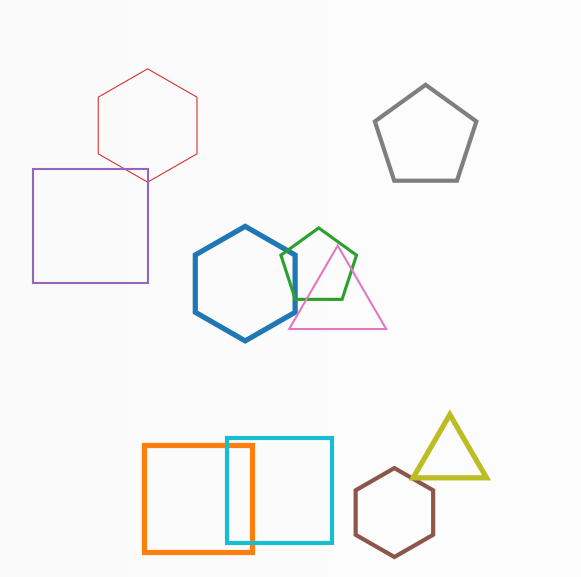[{"shape": "hexagon", "thickness": 2.5, "radius": 0.5, "center": [0.422, 0.508]}, {"shape": "square", "thickness": 2.5, "radius": 0.46, "center": [0.34, 0.136]}, {"shape": "pentagon", "thickness": 1.5, "radius": 0.34, "center": [0.548, 0.536]}, {"shape": "hexagon", "thickness": 0.5, "radius": 0.49, "center": [0.254, 0.782]}, {"shape": "square", "thickness": 1, "radius": 0.49, "center": [0.155, 0.608]}, {"shape": "hexagon", "thickness": 2, "radius": 0.38, "center": [0.679, 0.112]}, {"shape": "triangle", "thickness": 1, "radius": 0.48, "center": [0.581, 0.478]}, {"shape": "pentagon", "thickness": 2, "radius": 0.46, "center": [0.732, 0.76]}, {"shape": "triangle", "thickness": 2.5, "radius": 0.36, "center": [0.774, 0.208]}, {"shape": "square", "thickness": 2, "radius": 0.45, "center": [0.481, 0.15]}]